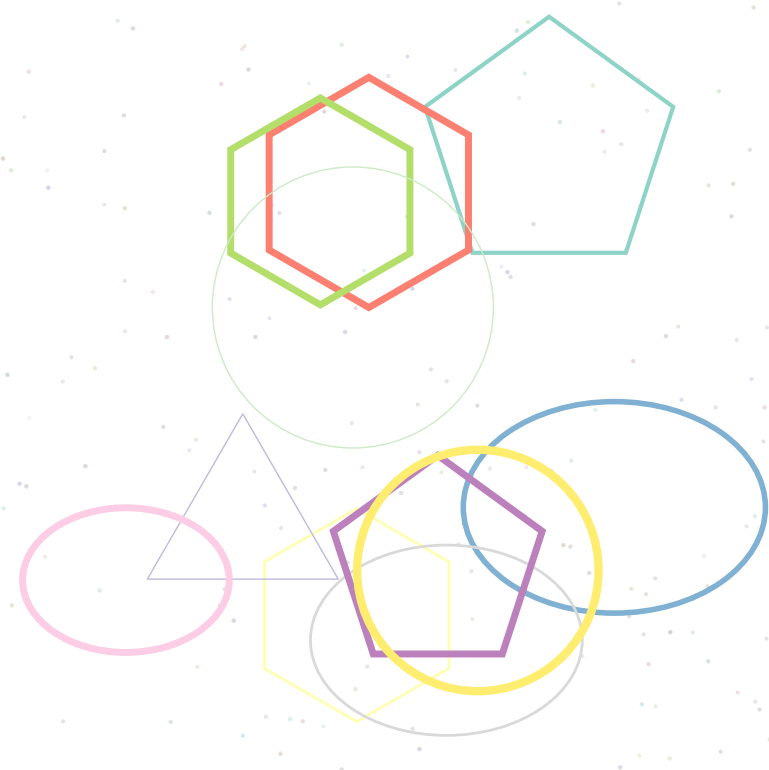[{"shape": "pentagon", "thickness": 1.5, "radius": 0.85, "center": [0.713, 0.809]}, {"shape": "hexagon", "thickness": 1, "radius": 0.69, "center": [0.463, 0.201]}, {"shape": "triangle", "thickness": 0.5, "radius": 0.72, "center": [0.315, 0.319]}, {"shape": "hexagon", "thickness": 2.5, "radius": 0.75, "center": [0.479, 0.75]}, {"shape": "oval", "thickness": 2, "radius": 0.98, "center": [0.798, 0.341]}, {"shape": "hexagon", "thickness": 2.5, "radius": 0.67, "center": [0.416, 0.738]}, {"shape": "oval", "thickness": 2.5, "radius": 0.67, "center": [0.164, 0.247]}, {"shape": "oval", "thickness": 1, "radius": 0.88, "center": [0.58, 0.169]}, {"shape": "pentagon", "thickness": 2.5, "radius": 0.71, "center": [0.569, 0.266]}, {"shape": "circle", "thickness": 0.5, "radius": 0.91, "center": [0.458, 0.601]}, {"shape": "circle", "thickness": 3, "radius": 0.78, "center": [0.621, 0.259]}]